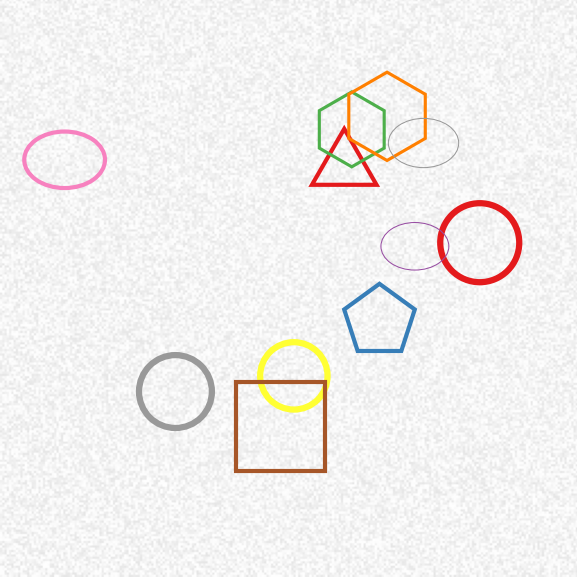[{"shape": "circle", "thickness": 3, "radius": 0.34, "center": [0.831, 0.579]}, {"shape": "triangle", "thickness": 2, "radius": 0.32, "center": [0.596, 0.711]}, {"shape": "pentagon", "thickness": 2, "radius": 0.32, "center": [0.657, 0.443]}, {"shape": "hexagon", "thickness": 1.5, "radius": 0.32, "center": [0.609, 0.775]}, {"shape": "oval", "thickness": 0.5, "radius": 0.29, "center": [0.718, 0.573]}, {"shape": "hexagon", "thickness": 1.5, "radius": 0.38, "center": [0.67, 0.798]}, {"shape": "circle", "thickness": 3, "radius": 0.29, "center": [0.509, 0.348]}, {"shape": "square", "thickness": 2, "radius": 0.39, "center": [0.486, 0.261]}, {"shape": "oval", "thickness": 2, "radius": 0.35, "center": [0.112, 0.722]}, {"shape": "circle", "thickness": 3, "radius": 0.32, "center": [0.304, 0.321]}, {"shape": "oval", "thickness": 0.5, "radius": 0.3, "center": [0.733, 0.751]}]